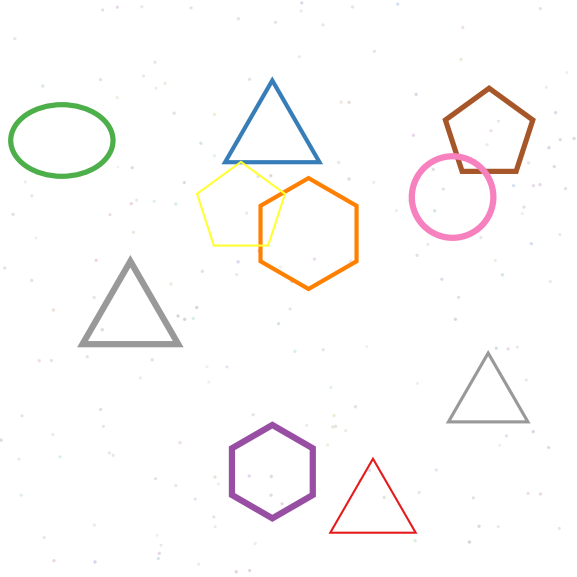[{"shape": "triangle", "thickness": 1, "radius": 0.43, "center": [0.646, 0.119]}, {"shape": "triangle", "thickness": 2, "radius": 0.47, "center": [0.472, 0.765]}, {"shape": "oval", "thickness": 2.5, "radius": 0.44, "center": [0.107, 0.756]}, {"shape": "hexagon", "thickness": 3, "radius": 0.4, "center": [0.472, 0.182]}, {"shape": "hexagon", "thickness": 2, "radius": 0.48, "center": [0.534, 0.595]}, {"shape": "pentagon", "thickness": 1, "radius": 0.4, "center": [0.417, 0.639]}, {"shape": "pentagon", "thickness": 2.5, "radius": 0.4, "center": [0.847, 0.767]}, {"shape": "circle", "thickness": 3, "radius": 0.35, "center": [0.784, 0.658]}, {"shape": "triangle", "thickness": 3, "radius": 0.48, "center": [0.226, 0.451]}, {"shape": "triangle", "thickness": 1.5, "radius": 0.4, "center": [0.845, 0.308]}]